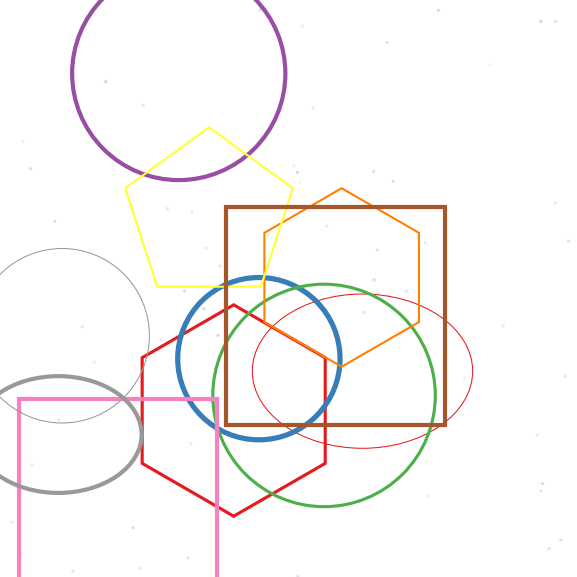[{"shape": "hexagon", "thickness": 1.5, "radius": 0.91, "center": [0.405, 0.288]}, {"shape": "oval", "thickness": 0.5, "radius": 0.95, "center": [0.628, 0.356]}, {"shape": "circle", "thickness": 2.5, "radius": 0.7, "center": [0.448, 0.378]}, {"shape": "circle", "thickness": 1.5, "radius": 0.96, "center": [0.561, 0.314]}, {"shape": "circle", "thickness": 2, "radius": 0.92, "center": [0.31, 0.872]}, {"shape": "hexagon", "thickness": 1, "radius": 0.77, "center": [0.592, 0.519]}, {"shape": "pentagon", "thickness": 1, "radius": 0.76, "center": [0.362, 0.626]}, {"shape": "square", "thickness": 2, "radius": 0.94, "center": [0.581, 0.452]}, {"shape": "square", "thickness": 2, "radius": 0.86, "center": [0.204, 0.137]}, {"shape": "circle", "thickness": 0.5, "radius": 0.76, "center": [0.108, 0.418]}, {"shape": "oval", "thickness": 2, "radius": 0.72, "center": [0.101, 0.247]}]